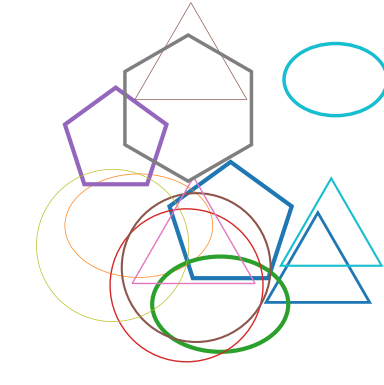[{"shape": "triangle", "thickness": 2, "radius": 0.78, "center": [0.826, 0.292]}, {"shape": "pentagon", "thickness": 3, "radius": 0.83, "center": [0.599, 0.413]}, {"shape": "oval", "thickness": 0.5, "radius": 0.96, "center": [0.361, 0.414]}, {"shape": "oval", "thickness": 3, "radius": 0.88, "center": [0.572, 0.21]}, {"shape": "circle", "thickness": 1, "radius": 0.99, "center": [0.485, 0.259]}, {"shape": "pentagon", "thickness": 3, "radius": 0.69, "center": [0.301, 0.634]}, {"shape": "triangle", "thickness": 0.5, "radius": 0.84, "center": [0.496, 0.826]}, {"shape": "circle", "thickness": 1.5, "radius": 0.97, "center": [0.51, 0.305]}, {"shape": "triangle", "thickness": 1, "radius": 0.92, "center": [0.503, 0.356]}, {"shape": "hexagon", "thickness": 2.5, "radius": 0.95, "center": [0.489, 0.719]}, {"shape": "circle", "thickness": 0.5, "radius": 0.99, "center": [0.293, 0.362]}, {"shape": "triangle", "thickness": 1.5, "radius": 0.76, "center": [0.86, 0.385]}, {"shape": "oval", "thickness": 2.5, "radius": 0.67, "center": [0.872, 0.793]}]